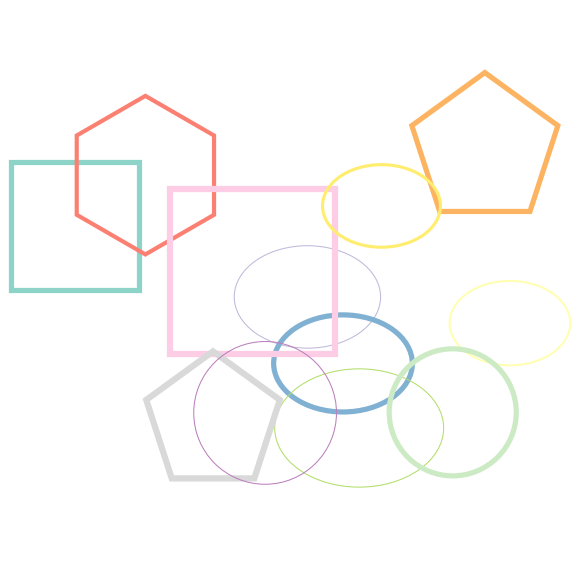[{"shape": "square", "thickness": 2.5, "radius": 0.55, "center": [0.13, 0.608]}, {"shape": "oval", "thickness": 1, "radius": 0.52, "center": [0.883, 0.44]}, {"shape": "oval", "thickness": 0.5, "radius": 0.63, "center": [0.532, 0.485]}, {"shape": "hexagon", "thickness": 2, "radius": 0.69, "center": [0.252, 0.696]}, {"shape": "oval", "thickness": 2.5, "radius": 0.6, "center": [0.594, 0.37]}, {"shape": "pentagon", "thickness": 2.5, "radius": 0.66, "center": [0.84, 0.741]}, {"shape": "oval", "thickness": 0.5, "radius": 0.73, "center": [0.622, 0.258]}, {"shape": "square", "thickness": 3, "radius": 0.71, "center": [0.437, 0.529]}, {"shape": "pentagon", "thickness": 3, "radius": 0.61, "center": [0.369, 0.269]}, {"shape": "circle", "thickness": 0.5, "radius": 0.62, "center": [0.459, 0.284]}, {"shape": "circle", "thickness": 2.5, "radius": 0.55, "center": [0.784, 0.285]}, {"shape": "oval", "thickness": 1.5, "radius": 0.51, "center": [0.661, 0.643]}]